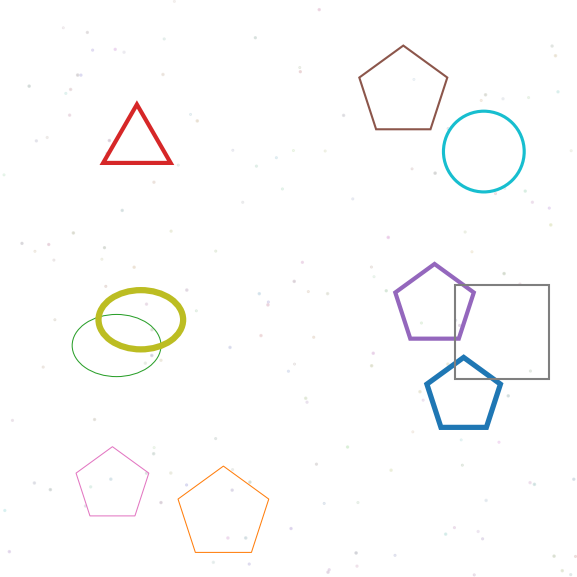[{"shape": "pentagon", "thickness": 2.5, "radius": 0.33, "center": [0.803, 0.313]}, {"shape": "pentagon", "thickness": 0.5, "radius": 0.41, "center": [0.387, 0.109]}, {"shape": "oval", "thickness": 0.5, "radius": 0.38, "center": [0.202, 0.401]}, {"shape": "triangle", "thickness": 2, "radius": 0.34, "center": [0.237, 0.751]}, {"shape": "pentagon", "thickness": 2, "radius": 0.36, "center": [0.752, 0.471]}, {"shape": "pentagon", "thickness": 1, "radius": 0.4, "center": [0.698, 0.84]}, {"shape": "pentagon", "thickness": 0.5, "radius": 0.33, "center": [0.195, 0.159]}, {"shape": "square", "thickness": 1, "radius": 0.41, "center": [0.869, 0.425]}, {"shape": "oval", "thickness": 3, "radius": 0.37, "center": [0.244, 0.445]}, {"shape": "circle", "thickness": 1.5, "radius": 0.35, "center": [0.838, 0.737]}]